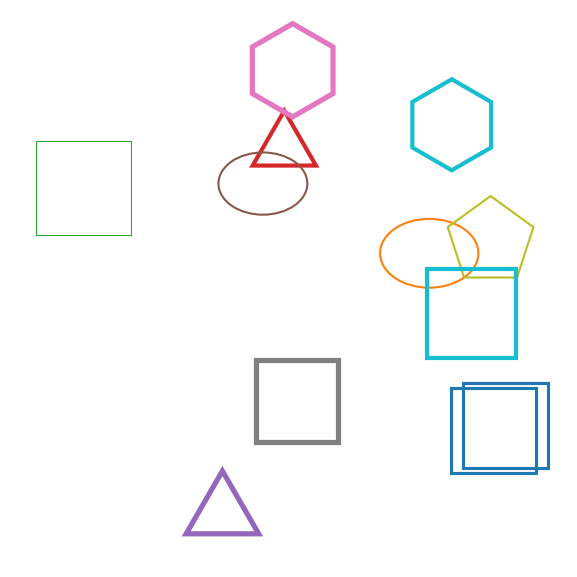[{"shape": "square", "thickness": 1.5, "radius": 0.37, "center": [0.855, 0.253]}, {"shape": "square", "thickness": 1.5, "radius": 0.37, "center": [0.875, 0.262]}, {"shape": "oval", "thickness": 1, "radius": 0.43, "center": [0.743, 0.561]}, {"shape": "square", "thickness": 0.5, "radius": 0.41, "center": [0.145, 0.674]}, {"shape": "triangle", "thickness": 2, "radius": 0.32, "center": [0.492, 0.744]}, {"shape": "triangle", "thickness": 2.5, "radius": 0.36, "center": [0.385, 0.111]}, {"shape": "oval", "thickness": 1, "radius": 0.38, "center": [0.455, 0.681]}, {"shape": "hexagon", "thickness": 2.5, "radius": 0.4, "center": [0.507, 0.877]}, {"shape": "square", "thickness": 2.5, "radius": 0.35, "center": [0.515, 0.305]}, {"shape": "pentagon", "thickness": 1, "radius": 0.39, "center": [0.85, 0.582]}, {"shape": "square", "thickness": 2, "radius": 0.39, "center": [0.816, 0.457]}, {"shape": "hexagon", "thickness": 2, "radius": 0.39, "center": [0.782, 0.783]}]